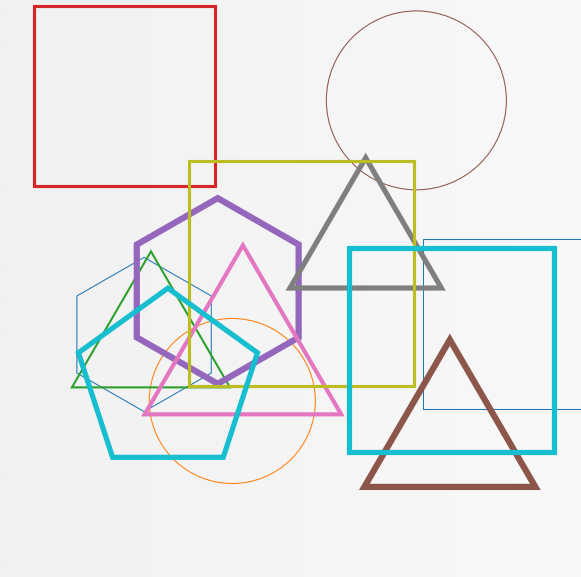[{"shape": "square", "thickness": 0.5, "radius": 0.74, "center": [0.875, 0.438]}, {"shape": "hexagon", "thickness": 0.5, "radius": 0.67, "center": [0.248, 0.42]}, {"shape": "circle", "thickness": 0.5, "radius": 0.71, "center": [0.4, 0.305]}, {"shape": "triangle", "thickness": 1, "radius": 0.78, "center": [0.26, 0.407]}, {"shape": "square", "thickness": 1.5, "radius": 0.78, "center": [0.214, 0.833]}, {"shape": "hexagon", "thickness": 3, "radius": 0.8, "center": [0.375, 0.495]}, {"shape": "triangle", "thickness": 3, "radius": 0.85, "center": [0.774, 0.241]}, {"shape": "circle", "thickness": 0.5, "radius": 0.77, "center": [0.716, 0.825]}, {"shape": "triangle", "thickness": 2, "radius": 0.98, "center": [0.418, 0.379]}, {"shape": "triangle", "thickness": 2.5, "radius": 0.75, "center": [0.629, 0.576]}, {"shape": "square", "thickness": 1.5, "radius": 0.97, "center": [0.519, 0.526]}, {"shape": "square", "thickness": 2.5, "radius": 0.88, "center": [0.776, 0.393]}, {"shape": "pentagon", "thickness": 2.5, "radius": 0.81, "center": [0.289, 0.338]}]